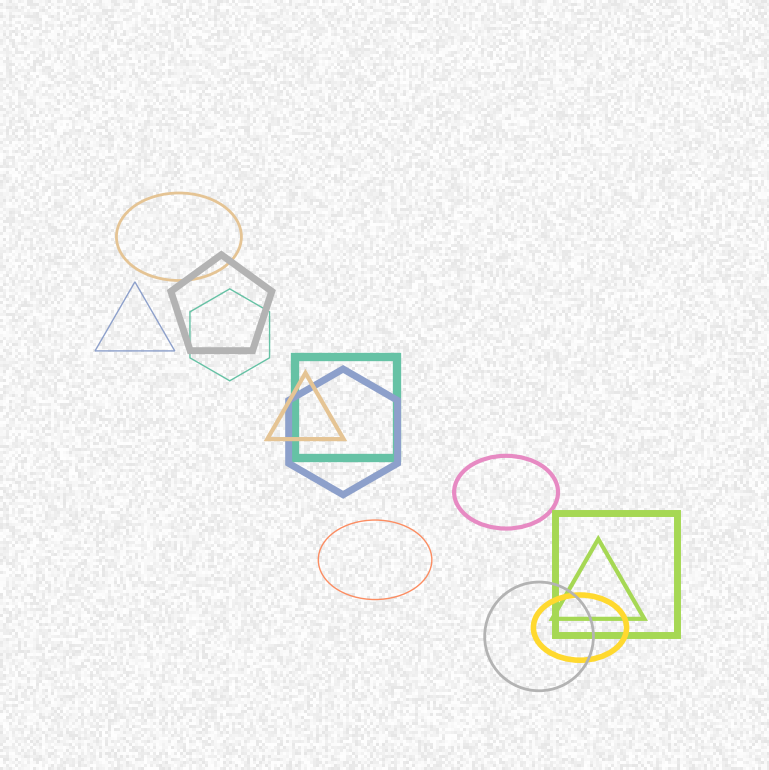[{"shape": "hexagon", "thickness": 0.5, "radius": 0.3, "center": [0.298, 0.565]}, {"shape": "square", "thickness": 3, "radius": 0.33, "center": [0.449, 0.47]}, {"shape": "oval", "thickness": 0.5, "radius": 0.37, "center": [0.487, 0.273]}, {"shape": "hexagon", "thickness": 2.5, "radius": 0.41, "center": [0.446, 0.439]}, {"shape": "triangle", "thickness": 0.5, "radius": 0.3, "center": [0.175, 0.574]}, {"shape": "oval", "thickness": 1.5, "radius": 0.34, "center": [0.657, 0.361]}, {"shape": "triangle", "thickness": 1.5, "radius": 0.35, "center": [0.777, 0.231]}, {"shape": "square", "thickness": 2.5, "radius": 0.4, "center": [0.8, 0.254]}, {"shape": "oval", "thickness": 2, "radius": 0.3, "center": [0.753, 0.185]}, {"shape": "oval", "thickness": 1, "radius": 0.41, "center": [0.232, 0.693]}, {"shape": "triangle", "thickness": 1.5, "radius": 0.29, "center": [0.397, 0.458]}, {"shape": "circle", "thickness": 1, "radius": 0.35, "center": [0.7, 0.174]}, {"shape": "pentagon", "thickness": 2.5, "radius": 0.34, "center": [0.287, 0.6]}]